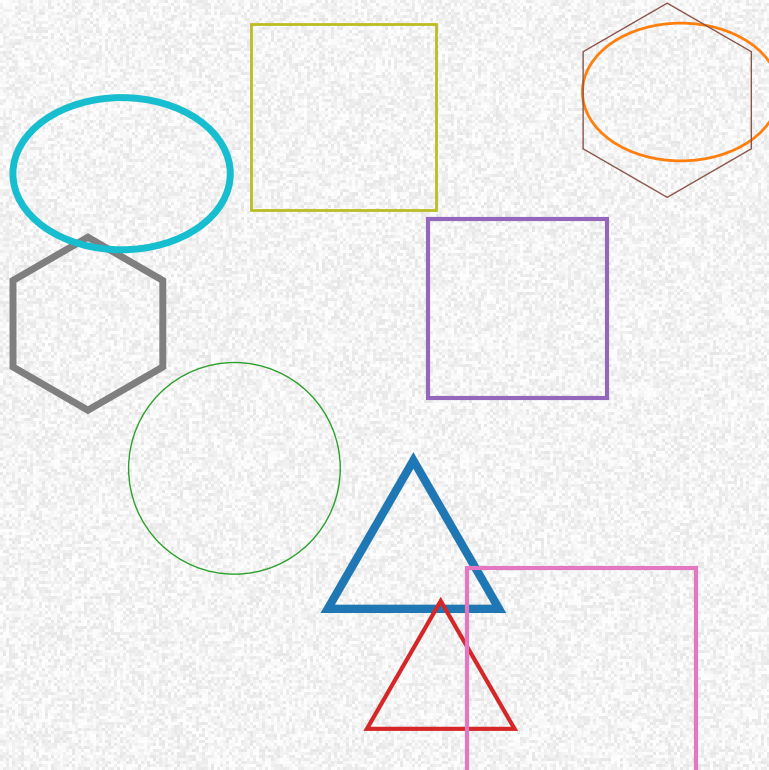[{"shape": "triangle", "thickness": 3, "radius": 0.64, "center": [0.537, 0.274]}, {"shape": "oval", "thickness": 1, "radius": 0.64, "center": [0.884, 0.881]}, {"shape": "circle", "thickness": 0.5, "radius": 0.69, "center": [0.304, 0.392]}, {"shape": "triangle", "thickness": 1.5, "radius": 0.55, "center": [0.572, 0.109]}, {"shape": "square", "thickness": 1.5, "radius": 0.58, "center": [0.672, 0.599]}, {"shape": "hexagon", "thickness": 0.5, "radius": 0.63, "center": [0.867, 0.87]}, {"shape": "square", "thickness": 1.5, "radius": 0.74, "center": [0.755, 0.114]}, {"shape": "hexagon", "thickness": 2.5, "radius": 0.56, "center": [0.114, 0.58]}, {"shape": "square", "thickness": 1, "radius": 0.6, "center": [0.446, 0.848]}, {"shape": "oval", "thickness": 2.5, "radius": 0.71, "center": [0.158, 0.774]}]